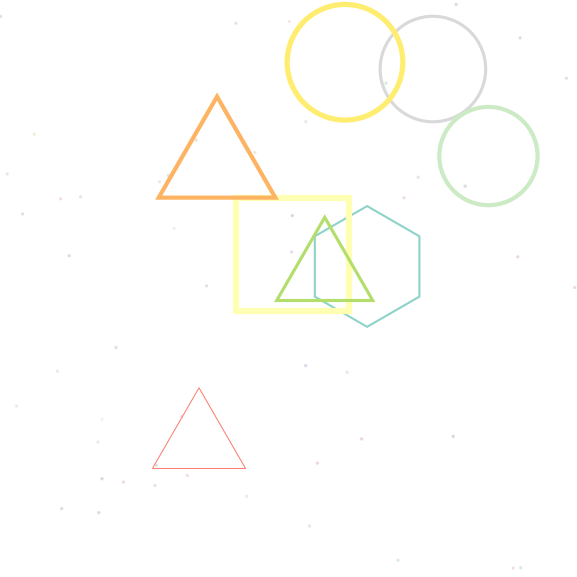[{"shape": "hexagon", "thickness": 1, "radius": 0.52, "center": [0.636, 0.538]}, {"shape": "square", "thickness": 3, "radius": 0.49, "center": [0.507, 0.559]}, {"shape": "triangle", "thickness": 0.5, "radius": 0.47, "center": [0.345, 0.234]}, {"shape": "triangle", "thickness": 2, "radius": 0.58, "center": [0.376, 0.715]}, {"shape": "triangle", "thickness": 1.5, "radius": 0.48, "center": [0.562, 0.527]}, {"shape": "circle", "thickness": 1.5, "radius": 0.46, "center": [0.75, 0.88]}, {"shape": "circle", "thickness": 2, "radius": 0.43, "center": [0.846, 0.729]}, {"shape": "circle", "thickness": 2.5, "radius": 0.5, "center": [0.597, 0.891]}]